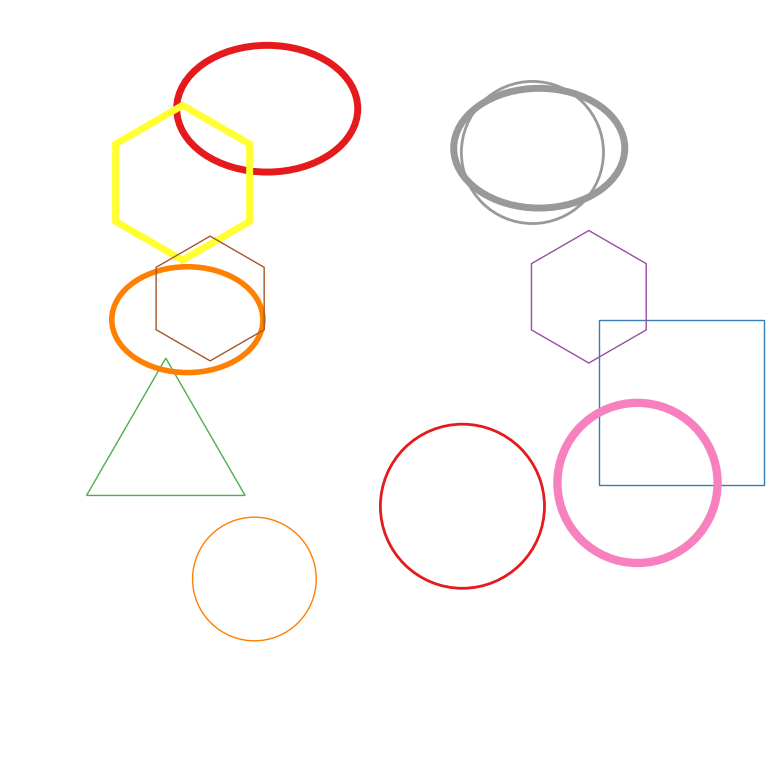[{"shape": "circle", "thickness": 1, "radius": 0.53, "center": [0.601, 0.343]}, {"shape": "oval", "thickness": 2.5, "radius": 0.59, "center": [0.347, 0.859]}, {"shape": "square", "thickness": 0.5, "radius": 0.54, "center": [0.885, 0.477]}, {"shape": "triangle", "thickness": 0.5, "radius": 0.59, "center": [0.215, 0.416]}, {"shape": "hexagon", "thickness": 0.5, "radius": 0.43, "center": [0.765, 0.615]}, {"shape": "circle", "thickness": 0.5, "radius": 0.4, "center": [0.33, 0.248]}, {"shape": "oval", "thickness": 2, "radius": 0.49, "center": [0.243, 0.585]}, {"shape": "hexagon", "thickness": 2.5, "radius": 0.5, "center": [0.237, 0.763]}, {"shape": "hexagon", "thickness": 0.5, "radius": 0.4, "center": [0.273, 0.612]}, {"shape": "circle", "thickness": 3, "radius": 0.52, "center": [0.828, 0.373]}, {"shape": "circle", "thickness": 1, "radius": 0.46, "center": [0.691, 0.802]}, {"shape": "oval", "thickness": 2.5, "radius": 0.56, "center": [0.7, 0.808]}]